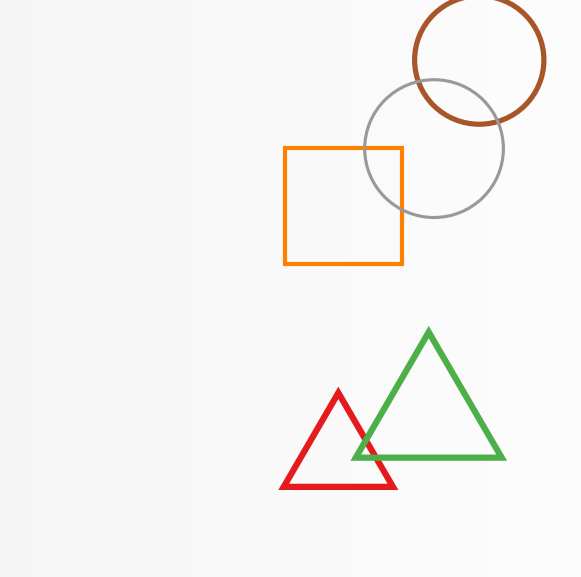[{"shape": "triangle", "thickness": 3, "radius": 0.54, "center": [0.582, 0.21]}, {"shape": "triangle", "thickness": 3, "radius": 0.72, "center": [0.738, 0.279]}, {"shape": "square", "thickness": 2, "radius": 0.5, "center": [0.591, 0.643]}, {"shape": "circle", "thickness": 2.5, "radius": 0.56, "center": [0.825, 0.895]}, {"shape": "circle", "thickness": 1.5, "radius": 0.6, "center": [0.747, 0.742]}]